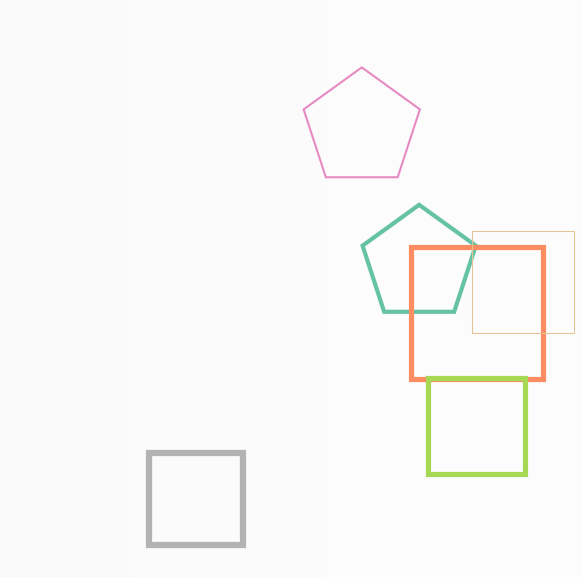[{"shape": "pentagon", "thickness": 2, "radius": 0.51, "center": [0.721, 0.542]}, {"shape": "square", "thickness": 2.5, "radius": 0.57, "center": [0.821, 0.457]}, {"shape": "pentagon", "thickness": 1, "radius": 0.53, "center": [0.622, 0.777]}, {"shape": "square", "thickness": 2.5, "radius": 0.42, "center": [0.819, 0.261]}, {"shape": "square", "thickness": 0.5, "radius": 0.44, "center": [0.9, 0.51]}, {"shape": "square", "thickness": 3, "radius": 0.4, "center": [0.337, 0.135]}]